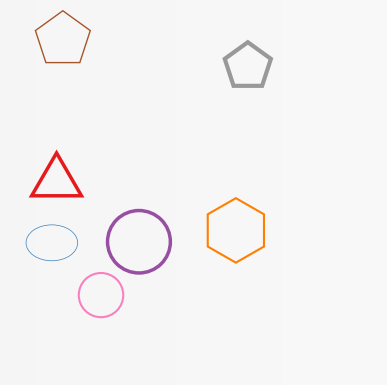[{"shape": "triangle", "thickness": 2.5, "radius": 0.37, "center": [0.146, 0.529]}, {"shape": "oval", "thickness": 0.5, "radius": 0.33, "center": [0.134, 0.369]}, {"shape": "circle", "thickness": 2.5, "radius": 0.41, "center": [0.359, 0.372]}, {"shape": "hexagon", "thickness": 1.5, "radius": 0.42, "center": [0.609, 0.402]}, {"shape": "pentagon", "thickness": 1, "radius": 0.37, "center": [0.162, 0.898]}, {"shape": "circle", "thickness": 1.5, "radius": 0.29, "center": [0.261, 0.233]}, {"shape": "pentagon", "thickness": 3, "radius": 0.31, "center": [0.64, 0.828]}]